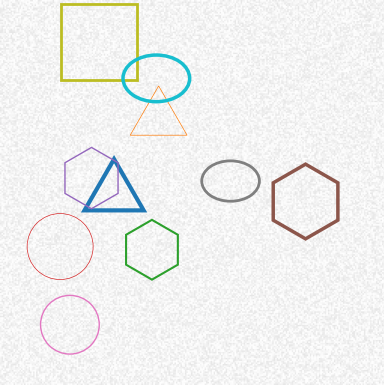[{"shape": "triangle", "thickness": 3, "radius": 0.44, "center": [0.296, 0.498]}, {"shape": "triangle", "thickness": 0.5, "radius": 0.43, "center": [0.412, 0.691]}, {"shape": "hexagon", "thickness": 1.5, "radius": 0.39, "center": [0.395, 0.351]}, {"shape": "circle", "thickness": 0.5, "radius": 0.43, "center": [0.156, 0.36]}, {"shape": "hexagon", "thickness": 1, "radius": 0.4, "center": [0.238, 0.537]}, {"shape": "hexagon", "thickness": 2.5, "radius": 0.48, "center": [0.794, 0.477]}, {"shape": "circle", "thickness": 1, "radius": 0.38, "center": [0.182, 0.157]}, {"shape": "oval", "thickness": 2, "radius": 0.37, "center": [0.599, 0.53]}, {"shape": "square", "thickness": 2, "radius": 0.49, "center": [0.257, 0.892]}, {"shape": "oval", "thickness": 2.5, "radius": 0.43, "center": [0.406, 0.796]}]